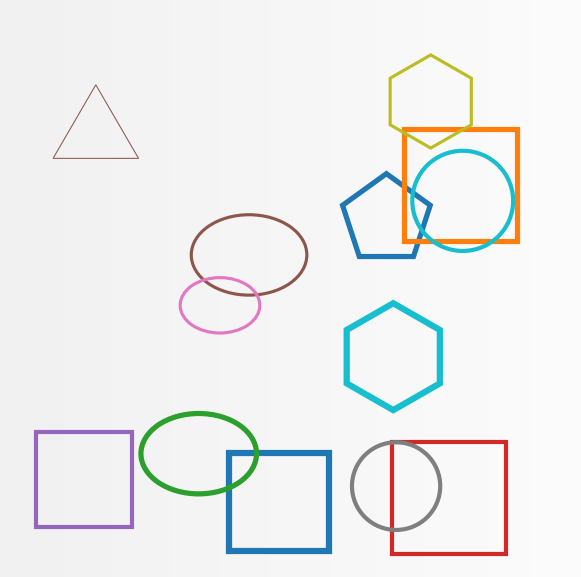[{"shape": "pentagon", "thickness": 2.5, "radius": 0.4, "center": [0.665, 0.619]}, {"shape": "square", "thickness": 3, "radius": 0.43, "center": [0.48, 0.13]}, {"shape": "square", "thickness": 2.5, "radius": 0.49, "center": [0.792, 0.679]}, {"shape": "oval", "thickness": 2.5, "radius": 0.5, "center": [0.342, 0.214]}, {"shape": "square", "thickness": 2, "radius": 0.49, "center": [0.772, 0.137]}, {"shape": "square", "thickness": 2, "radius": 0.41, "center": [0.144, 0.168]}, {"shape": "oval", "thickness": 1.5, "radius": 0.5, "center": [0.428, 0.558]}, {"shape": "triangle", "thickness": 0.5, "radius": 0.42, "center": [0.165, 0.767]}, {"shape": "oval", "thickness": 1.5, "radius": 0.34, "center": [0.378, 0.47]}, {"shape": "circle", "thickness": 2, "radius": 0.38, "center": [0.681, 0.157]}, {"shape": "hexagon", "thickness": 1.5, "radius": 0.4, "center": [0.741, 0.823]}, {"shape": "hexagon", "thickness": 3, "radius": 0.46, "center": [0.677, 0.382]}, {"shape": "circle", "thickness": 2, "radius": 0.43, "center": [0.796, 0.651]}]